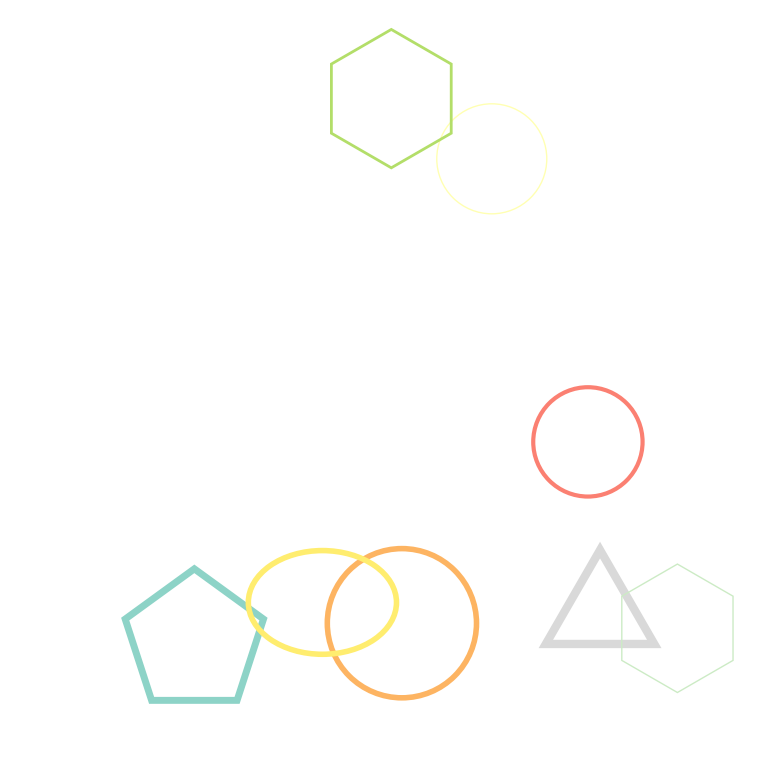[{"shape": "pentagon", "thickness": 2.5, "radius": 0.47, "center": [0.252, 0.167]}, {"shape": "circle", "thickness": 0.5, "radius": 0.36, "center": [0.639, 0.794]}, {"shape": "circle", "thickness": 1.5, "radius": 0.35, "center": [0.764, 0.426]}, {"shape": "circle", "thickness": 2, "radius": 0.48, "center": [0.522, 0.191]}, {"shape": "hexagon", "thickness": 1, "radius": 0.45, "center": [0.508, 0.872]}, {"shape": "triangle", "thickness": 3, "radius": 0.41, "center": [0.779, 0.204]}, {"shape": "hexagon", "thickness": 0.5, "radius": 0.42, "center": [0.88, 0.184]}, {"shape": "oval", "thickness": 2, "radius": 0.48, "center": [0.419, 0.218]}]